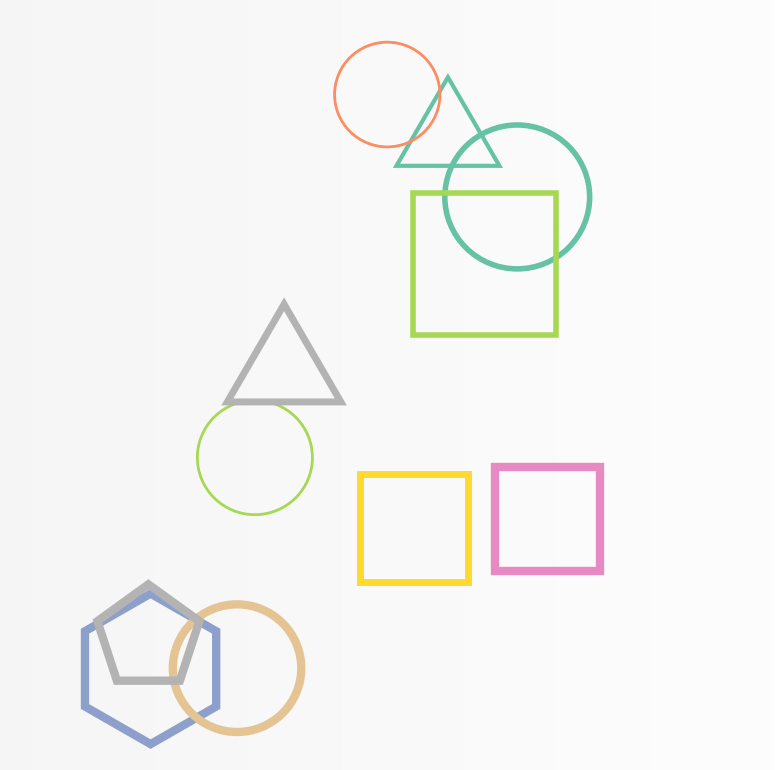[{"shape": "triangle", "thickness": 1.5, "radius": 0.38, "center": [0.578, 0.823]}, {"shape": "circle", "thickness": 2, "radius": 0.47, "center": [0.667, 0.744]}, {"shape": "circle", "thickness": 1, "radius": 0.34, "center": [0.5, 0.877]}, {"shape": "hexagon", "thickness": 3, "radius": 0.49, "center": [0.194, 0.131]}, {"shape": "square", "thickness": 3, "radius": 0.34, "center": [0.707, 0.326]}, {"shape": "square", "thickness": 2, "radius": 0.46, "center": [0.625, 0.657]}, {"shape": "circle", "thickness": 1, "radius": 0.37, "center": [0.329, 0.406]}, {"shape": "square", "thickness": 2.5, "radius": 0.35, "center": [0.534, 0.314]}, {"shape": "circle", "thickness": 3, "radius": 0.41, "center": [0.306, 0.132]}, {"shape": "pentagon", "thickness": 3, "radius": 0.35, "center": [0.191, 0.172]}, {"shape": "triangle", "thickness": 2.5, "radius": 0.42, "center": [0.367, 0.52]}]